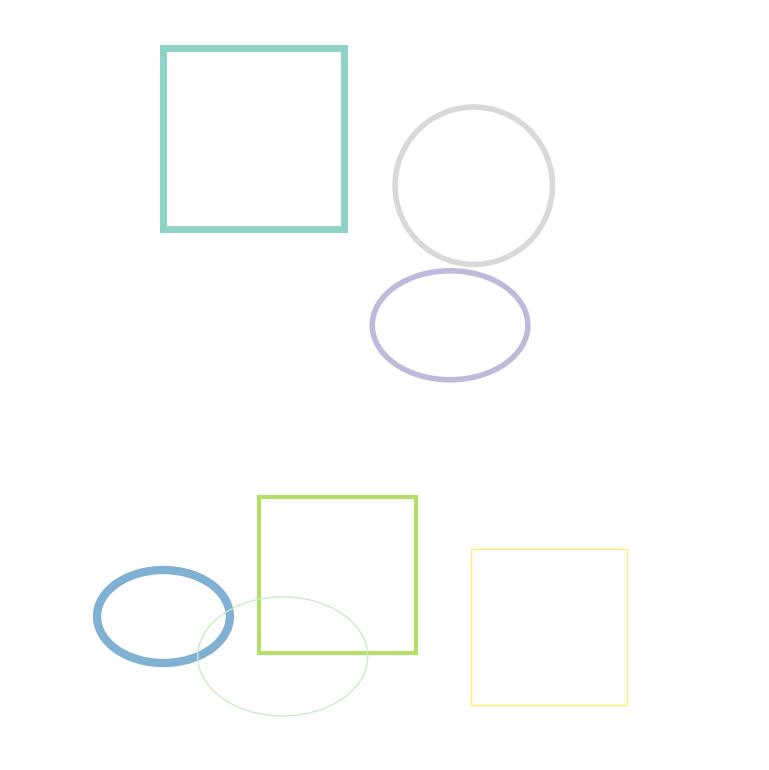[{"shape": "square", "thickness": 2.5, "radius": 0.59, "center": [0.329, 0.821]}, {"shape": "oval", "thickness": 2, "radius": 0.51, "center": [0.584, 0.578]}, {"shape": "oval", "thickness": 3, "radius": 0.43, "center": [0.212, 0.199]}, {"shape": "square", "thickness": 1.5, "radius": 0.51, "center": [0.438, 0.253]}, {"shape": "circle", "thickness": 2, "radius": 0.51, "center": [0.615, 0.759]}, {"shape": "oval", "thickness": 0.5, "radius": 0.55, "center": [0.367, 0.148]}, {"shape": "square", "thickness": 0.5, "radius": 0.51, "center": [0.713, 0.185]}]